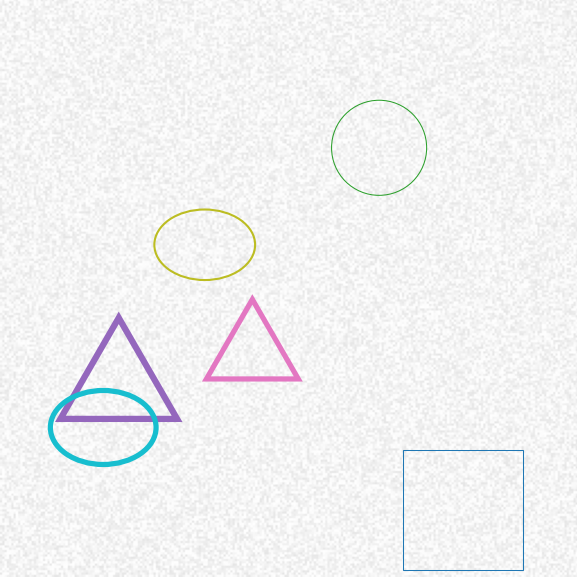[{"shape": "square", "thickness": 0.5, "radius": 0.52, "center": [0.801, 0.116]}, {"shape": "circle", "thickness": 0.5, "radius": 0.41, "center": [0.656, 0.743]}, {"shape": "triangle", "thickness": 3, "radius": 0.58, "center": [0.206, 0.332]}, {"shape": "triangle", "thickness": 2.5, "radius": 0.46, "center": [0.437, 0.389]}, {"shape": "oval", "thickness": 1, "radius": 0.44, "center": [0.355, 0.575]}, {"shape": "oval", "thickness": 2.5, "radius": 0.46, "center": [0.179, 0.259]}]